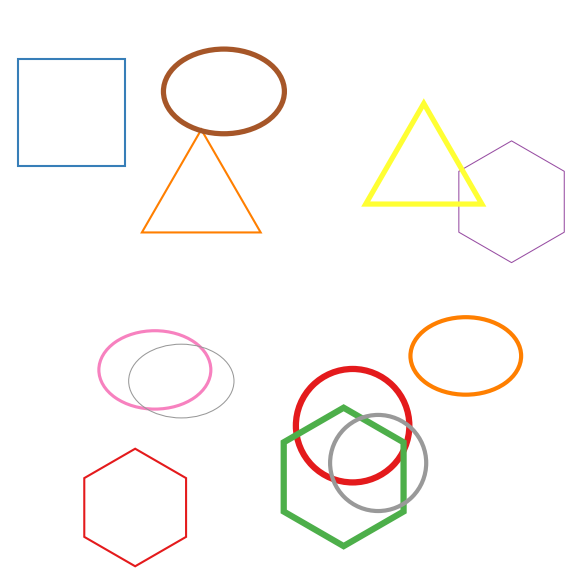[{"shape": "hexagon", "thickness": 1, "radius": 0.51, "center": [0.234, 0.12]}, {"shape": "circle", "thickness": 3, "radius": 0.49, "center": [0.611, 0.262]}, {"shape": "square", "thickness": 1, "radius": 0.47, "center": [0.124, 0.804]}, {"shape": "hexagon", "thickness": 3, "radius": 0.6, "center": [0.595, 0.173]}, {"shape": "hexagon", "thickness": 0.5, "radius": 0.53, "center": [0.886, 0.65]}, {"shape": "oval", "thickness": 2, "radius": 0.48, "center": [0.807, 0.383]}, {"shape": "triangle", "thickness": 1, "radius": 0.59, "center": [0.349, 0.656]}, {"shape": "triangle", "thickness": 2.5, "radius": 0.58, "center": [0.734, 0.704]}, {"shape": "oval", "thickness": 2.5, "radius": 0.52, "center": [0.388, 0.841]}, {"shape": "oval", "thickness": 1.5, "radius": 0.48, "center": [0.268, 0.359]}, {"shape": "oval", "thickness": 0.5, "radius": 0.46, "center": [0.314, 0.339]}, {"shape": "circle", "thickness": 2, "radius": 0.42, "center": [0.655, 0.197]}]